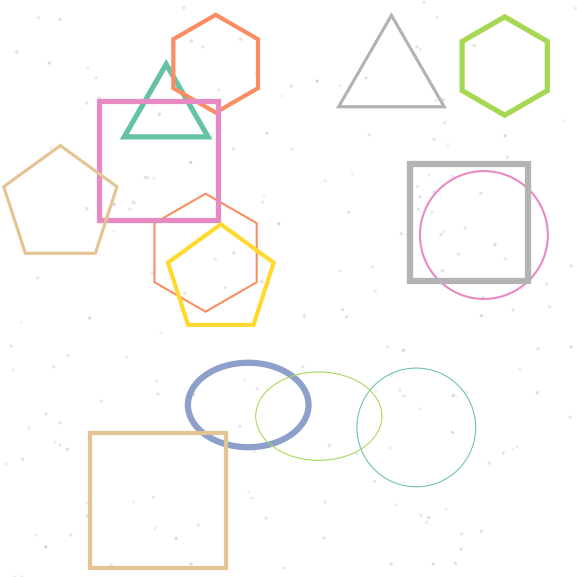[{"shape": "triangle", "thickness": 2.5, "radius": 0.42, "center": [0.288, 0.804]}, {"shape": "circle", "thickness": 0.5, "radius": 0.51, "center": [0.721, 0.259]}, {"shape": "hexagon", "thickness": 1, "radius": 0.51, "center": [0.356, 0.562]}, {"shape": "hexagon", "thickness": 2, "radius": 0.42, "center": [0.373, 0.889]}, {"shape": "oval", "thickness": 3, "radius": 0.52, "center": [0.43, 0.298]}, {"shape": "square", "thickness": 2.5, "radius": 0.52, "center": [0.274, 0.72]}, {"shape": "circle", "thickness": 1, "radius": 0.55, "center": [0.838, 0.592]}, {"shape": "oval", "thickness": 0.5, "radius": 0.55, "center": [0.552, 0.279]}, {"shape": "hexagon", "thickness": 2.5, "radius": 0.43, "center": [0.874, 0.885]}, {"shape": "pentagon", "thickness": 2, "radius": 0.48, "center": [0.382, 0.515]}, {"shape": "pentagon", "thickness": 1.5, "radius": 0.52, "center": [0.104, 0.644]}, {"shape": "square", "thickness": 2, "radius": 0.59, "center": [0.273, 0.132]}, {"shape": "triangle", "thickness": 1.5, "radius": 0.53, "center": [0.678, 0.867]}, {"shape": "square", "thickness": 3, "radius": 0.51, "center": [0.812, 0.614]}]